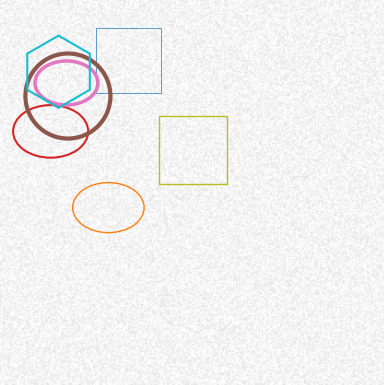[{"shape": "square", "thickness": 0.5, "radius": 0.42, "center": [0.334, 0.844]}, {"shape": "oval", "thickness": 1, "radius": 0.46, "center": [0.281, 0.461]}, {"shape": "oval", "thickness": 1.5, "radius": 0.49, "center": [0.132, 0.659]}, {"shape": "circle", "thickness": 3, "radius": 0.55, "center": [0.176, 0.751]}, {"shape": "oval", "thickness": 2.5, "radius": 0.41, "center": [0.173, 0.785]}, {"shape": "square", "thickness": 1, "radius": 0.44, "center": [0.501, 0.61]}, {"shape": "hexagon", "thickness": 1.5, "radius": 0.47, "center": [0.152, 0.814]}]